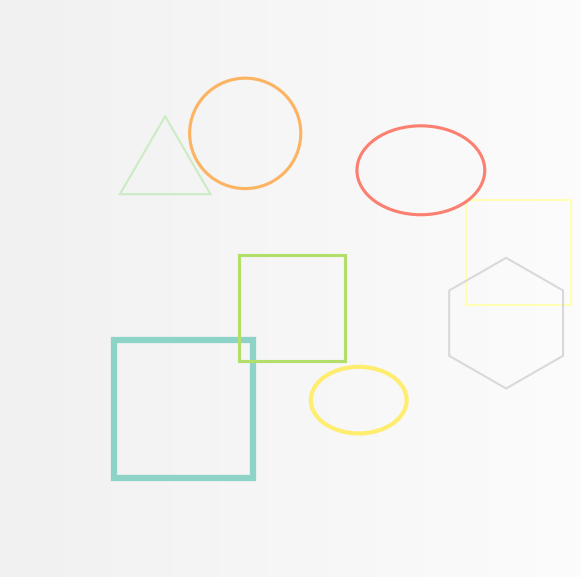[{"shape": "square", "thickness": 3, "radius": 0.6, "center": [0.315, 0.29]}, {"shape": "square", "thickness": 1, "radius": 0.45, "center": [0.892, 0.561]}, {"shape": "oval", "thickness": 1.5, "radius": 0.55, "center": [0.724, 0.704]}, {"shape": "circle", "thickness": 1.5, "radius": 0.48, "center": [0.422, 0.768]}, {"shape": "square", "thickness": 1.5, "radius": 0.46, "center": [0.502, 0.465]}, {"shape": "hexagon", "thickness": 1, "radius": 0.57, "center": [0.871, 0.44]}, {"shape": "triangle", "thickness": 1, "radius": 0.45, "center": [0.284, 0.708]}, {"shape": "oval", "thickness": 2, "radius": 0.41, "center": [0.617, 0.306]}]